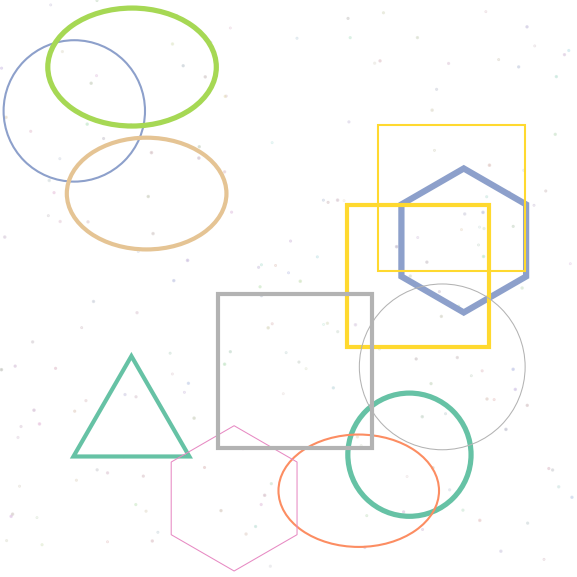[{"shape": "circle", "thickness": 2.5, "radius": 0.53, "center": [0.709, 0.212]}, {"shape": "triangle", "thickness": 2, "radius": 0.58, "center": [0.228, 0.267]}, {"shape": "oval", "thickness": 1, "radius": 0.7, "center": [0.621, 0.149]}, {"shape": "hexagon", "thickness": 3, "radius": 0.62, "center": [0.803, 0.583]}, {"shape": "circle", "thickness": 1, "radius": 0.61, "center": [0.129, 0.807]}, {"shape": "hexagon", "thickness": 0.5, "radius": 0.63, "center": [0.405, 0.136]}, {"shape": "oval", "thickness": 2.5, "radius": 0.73, "center": [0.229, 0.883]}, {"shape": "square", "thickness": 1, "radius": 0.63, "center": [0.782, 0.656]}, {"shape": "square", "thickness": 2, "radius": 0.61, "center": [0.724, 0.522]}, {"shape": "oval", "thickness": 2, "radius": 0.69, "center": [0.254, 0.664]}, {"shape": "circle", "thickness": 0.5, "radius": 0.72, "center": [0.766, 0.364]}, {"shape": "square", "thickness": 2, "radius": 0.67, "center": [0.51, 0.356]}]